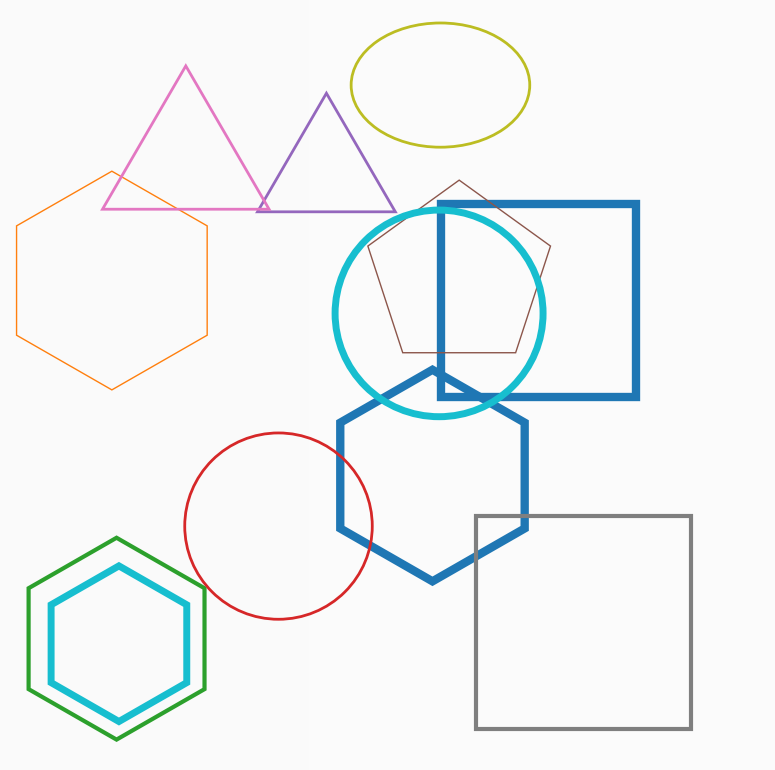[{"shape": "hexagon", "thickness": 3, "radius": 0.69, "center": [0.558, 0.382]}, {"shape": "square", "thickness": 3, "radius": 0.63, "center": [0.695, 0.609]}, {"shape": "hexagon", "thickness": 0.5, "radius": 0.71, "center": [0.144, 0.636]}, {"shape": "hexagon", "thickness": 1.5, "radius": 0.66, "center": [0.15, 0.171]}, {"shape": "circle", "thickness": 1, "radius": 0.6, "center": [0.359, 0.317]}, {"shape": "triangle", "thickness": 1, "radius": 0.51, "center": [0.421, 0.776]}, {"shape": "pentagon", "thickness": 0.5, "radius": 0.62, "center": [0.592, 0.642]}, {"shape": "triangle", "thickness": 1, "radius": 0.62, "center": [0.24, 0.79]}, {"shape": "square", "thickness": 1.5, "radius": 0.69, "center": [0.753, 0.192]}, {"shape": "oval", "thickness": 1, "radius": 0.58, "center": [0.568, 0.889]}, {"shape": "circle", "thickness": 2.5, "radius": 0.67, "center": [0.567, 0.593]}, {"shape": "hexagon", "thickness": 2.5, "radius": 0.51, "center": [0.153, 0.164]}]